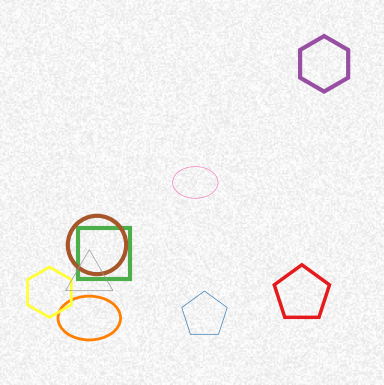[{"shape": "pentagon", "thickness": 2.5, "radius": 0.38, "center": [0.784, 0.237]}, {"shape": "pentagon", "thickness": 0.5, "radius": 0.31, "center": [0.531, 0.182]}, {"shape": "square", "thickness": 3, "radius": 0.34, "center": [0.27, 0.342]}, {"shape": "hexagon", "thickness": 3, "radius": 0.36, "center": [0.842, 0.834]}, {"shape": "oval", "thickness": 2, "radius": 0.41, "center": [0.232, 0.174]}, {"shape": "hexagon", "thickness": 2, "radius": 0.33, "center": [0.128, 0.241]}, {"shape": "circle", "thickness": 3, "radius": 0.38, "center": [0.252, 0.364]}, {"shape": "oval", "thickness": 0.5, "radius": 0.29, "center": [0.507, 0.526]}, {"shape": "triangle", "thickness": 0.5, "radius": 0.36, "center": [0.232, 0.281]}]